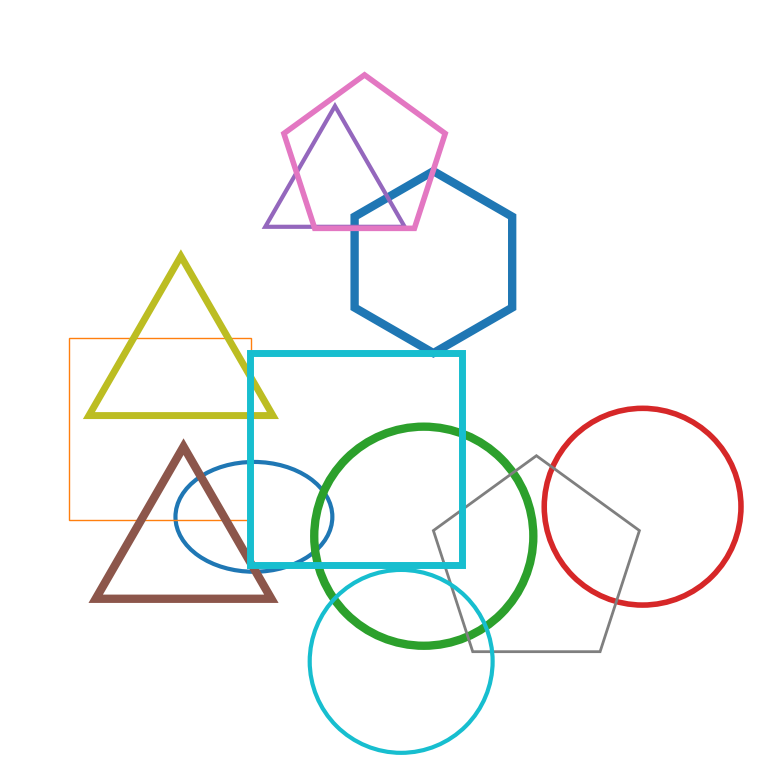[{"shape": "oval", "thickness": 1.5, "radius": 0.51, "center": [0.33, 0.329]}, {"shape": "hexagon", "thickness": 3, "radius": 0.59, "center": [0.563, 0.66]}, {"shape": "square", "thickness": 0.5, "radius": 0.59, "center": [0.208, 0.442]}, {"shape": "circle", "thickness": 3, "radius": 0.71, "center": [0.55, 0.304]}, {"shape": "circle", "thickness": 2, "radius": 0.64, "center": [0.835, 0.342]}, {"shape": "triangle", "thickness": 1.5, "radius": 0.52, "center": [0.435, 0.758]}, {"shape": "triangle", "thickness": 3, "radius": 0.66, "center": [0.238, 0.288]}, {"shape": "pentagon", "thickness": 2, "radius": 0.55, "center": [0.473, 0.793]}, {"shape": "pentagon", "thickness": 1, "radius": 0.7, "center": [0.697, 0.267]}, {"shape": "triangle", "thickness": 2.5, "radius": 0.69, "center": [0.235, 0.529]}, {"shape": "square", "thickness": 2.5, "radius": 0.69, "center": [0.462, 0.404]}, {"shape": "circle", "thickness": 1.5, "radius": 0.59, "center": [0.521, 0.141]}]